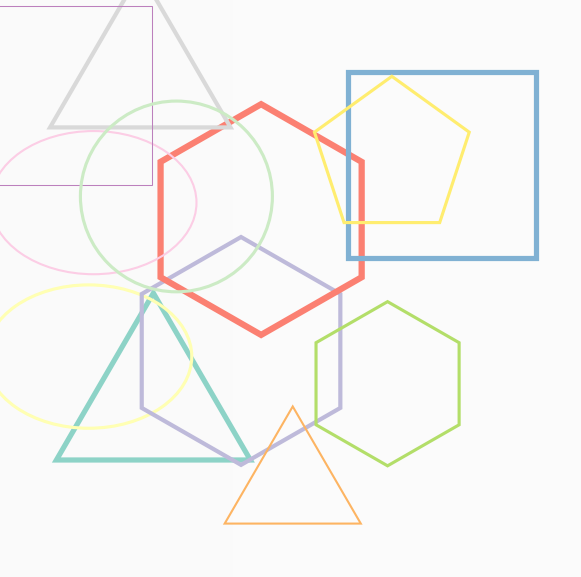[{"shape": "triangle", "thickness": 2.5, "radius": 0.96, "center": [0.264, 0.299]}, {"shape": "oval", "thickness": 1.5, "radius": 0.89, "center": [0.153, 0.382]}, {"shape": "hexagon", "thickness": 2, "radius": 0.99, "center": [0.415, 0.391]}, {"shape": "hexagon", "thickness": 3, "radius": 1.0, "center": [0.449, 0.619]}, {"shape": "square", "thickness": 2.5, "radius": 0.8, "center": [0.76, 0.714]}, {"shape": "triangle", "thickness": 1, "radius": 0.68, "center": [0.504, 0.16]}, {"shape": "hexagon", "thickness": 1.5, "radius": 0.71, "center": [0.667, 0.335]}, {"shape": "oval", "thickness": 1, "radius": 0.89, "center": [0.161, 0.648]}, {"shape": "triangle", "thickness": 2, "radius": 0.9, "center": [0.241, 0.868]}, {"shape": "square", "thickness": 0.5, "radius": 0.78, "center": [0.105, 0.834]}, {"shape": "circle", "thickness": 1.5, "radius": 0.83, "center": [0.303, 0.659]}, {"shape": "pentagon", "thickness": 1.5, "radius": 0.7, "center": [0.674, 0.727]}]